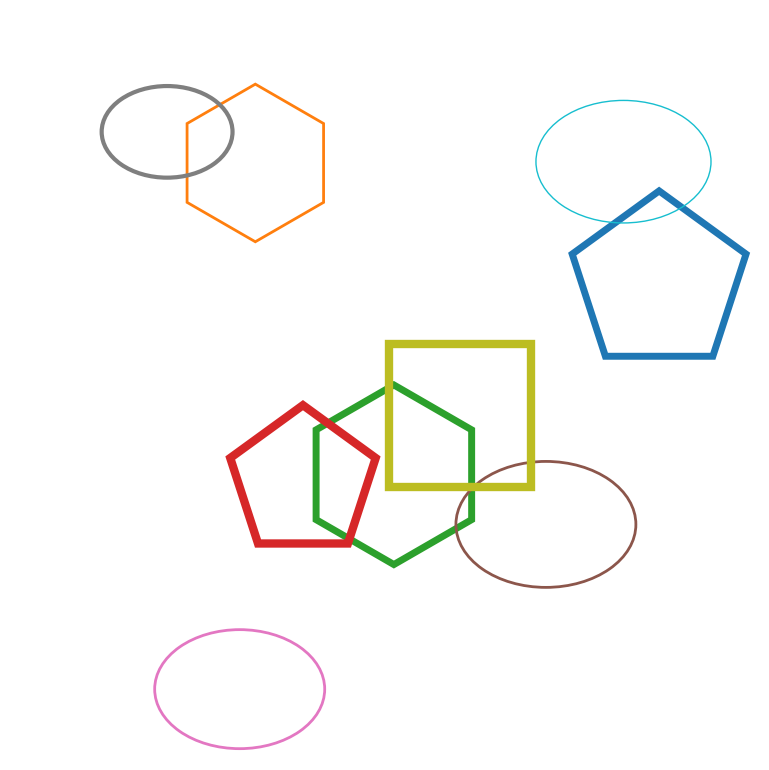[{"shape": "pentagon", "thickness": 2.5, "radius": 0.59, "center": [0.856, 0.633]}, {"shape": "hexagon", "thickness": 1, "radius": 0.51, "center": [0.332, 0.788]}, {"shape": "hexagon", "thickness": 2.5, "radius": 0.58, "center": [0.512, 0.383]}, {"shape": "pentagon", "thickness": 3, "radius": 0.5, "center": [0.393, 0.375]}, {"shape": "oval", "thickness": 1, "radius": 0.58, "center": [0.709, 0.319]}, {"shape": "oval", "thickness": 1, "radius": 0.55, "center": [0.311, 0.105]}, {"shape": "oval", "thickness": 1.5, "radius": 0.42, "center": [0.217, 0.829]}, {"shape": "square", "thickness": 3, "radius": 0.46, "center": [0.598, 0.46]}, {"shape": "oval", "thickness": 0.5, "radius": 0.57, "center": [0.81, 0.79]}]